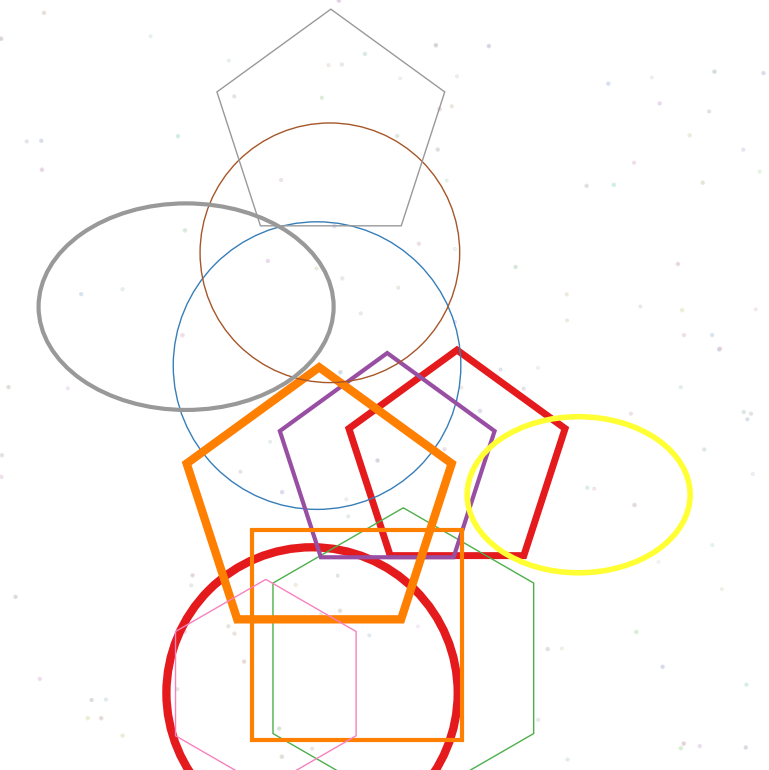[{"shape": "pentagon", "thickness": 2.5, "radius": 0.74, "center": [0.594, 0.398]}, {"shape": "circle", "thickness": 3, "radius": 0.95, "center": [0.405, 0.1]}, {"shape": "circle", "thickness": 0.5, "radius": 0.93, "center": [0.412, 0.525]}, {"shape": "hexagon", "thickness": 0.5, "radius": 0.98, "center": [0.524, 0.145]}, {"shape": "pentagon", "thickness": 1.5, "radius": 0.73, "center": [0.503, 0.395]}, {"shape": "pentagon", "thickness": 3, "radius": 0.9, "center": [0.415, 0.342]}, {"shape": "square", "thickness": 1.5, "radius": 0.68, "center": [0.463, 0.175]}, {"shape": "oval", "thickness": 2, "radius": 0.72, "center": [0.751, 0.357]}, {"shape": "circle", "thickness": 0.5, "radius": 0.84, "center": [0.428, 0.672]}, {"shape": "hexagon", "thickness": 0.5, "radius": 0.68, "center": [0.345, 0.112]}, {"shape": "oval", "thickness": 1.5, "radius": 0.96, "center": [0.242, 0.602]}, {"shape": "pentagon", "thickness": 0.5, "radius": 0.78, "center": [0.43, 0.833]}]